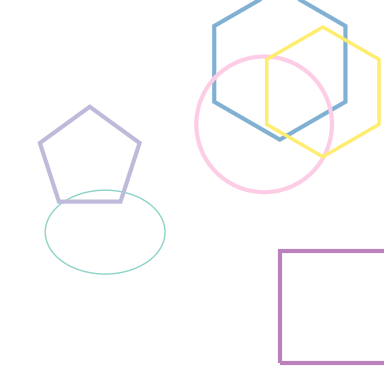[{"shape": "oval", "thickness": 1, "radius": 0.78, "center": [0.273, 0.397]}, {"shape": "pentagon", "thickness": 3, "radius": 0.68, "center": [0.233, 0.587]}, {"shape": "hexagon", "thickness": 3, "radius": 0.98, "center": [0.727, 0.834]}, {"shape": "circle", "thickness": 3, "radius": 0.88, "center": [0.686, 0.677]}, {"shape": "square", "thickness": 3, "radius": 0.73, "center": [0.873, 0.203]}, {"shape": "hexagon", "thickness": 2.5, "radius": 0.84, "center": [0.839, 0.761]}]